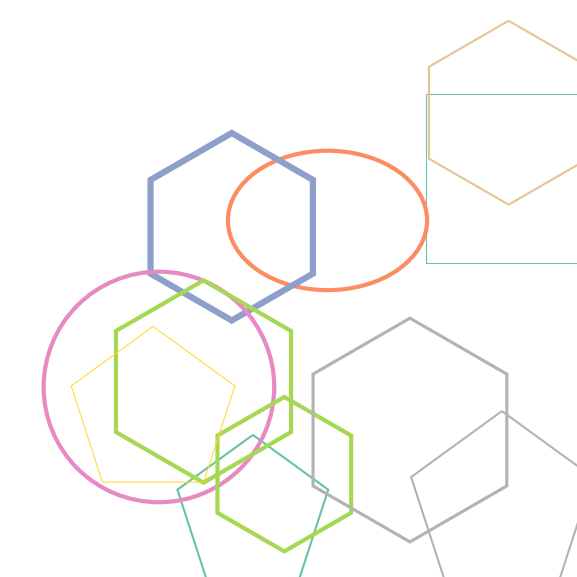[{"shape": "pentagon", "thickness": 1, "radius": 0.69, "center": [0.438, 0.109]}, {"shape": "square", "thickness": 0.5, "radius": 0.73, "center": [0.884, 0.69]}, {"shape": "oval", "thickness": 2, "radius": 0.86, "center": [0.567, 0.617]}, {"shape": "hexagon", "thickness": 3, "radius": 0.81, "center": [0.401, 0.606]}, {"shape": "circle", "thickness": 2, "radius": 1.0, "center": [0.275, 0.329]}, {"shape": "hexagon", "thickness": 2, "radius": 0.88, "center": [0.352, 0.338]}, {"shape": "hexagon", "thickness": 2, "radius": 0.67, "center": [0.492, 0.178]}, {"shape": "pentagon", "thickness": 0.5, "radius": 0.75, "center": [0.265, 0.285]}, {"shape": "hexagon", "thickness": 1, "radius": 0.8, "center": [0.881, 0.804]}, {"shape": "pentagon", "thickness": 1, "radius": 0.83, "center": [0.869, 0.122]}, {"shape": "hexagon", "thickness": 1.5, "radius": 0.97, "center": [0.71, 0.255]}]